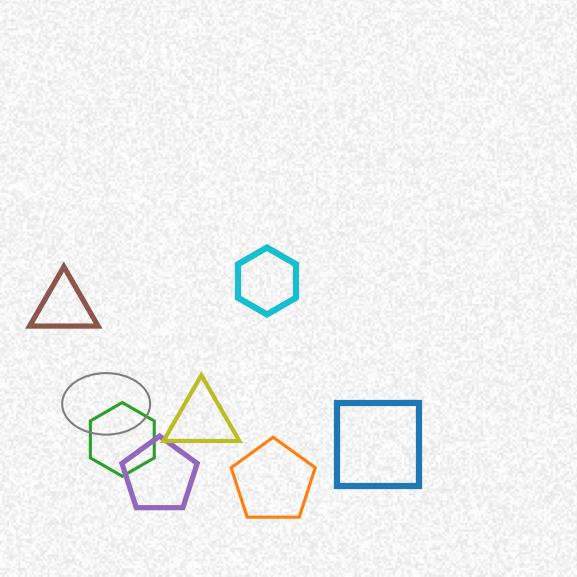[{"shape": "square", "thickness": 3, "radius": 0.36, "center": [0.655, 0.23]}, {"shape": "pentagon", "thickness": 1.5, "radius": 0.38, "center": [0.473, 0.166]}, {"shape": "hexagon", "thickness": 1.5, "radius": 0.32, "center": [0.212, 0.238]}, {"shape": "pentagon", "thickness": 2.5, "radius": 0.34, "center": [0.276, 0.176]}, {"shape": "triangle", "thickness": 2.5, "radius": 0.34, "center": [0.111, 0.469]}, {"shape": "oval", "thickness": 1, "radius": 0.38, "center": [0.184, 0.3]}, {"shape": "triangle", "thickness": 2, "radius": 0.38, "center": [0.349, 0.274]}, {"shape": "hexagon", "thickness": 3, "radius": 0.29, "center": [0.462, 0.513]}]